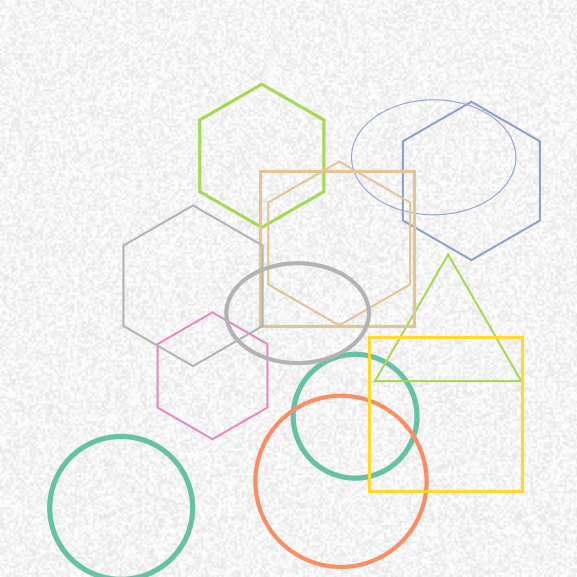[{"shape": "circle", "thickness": 2.5, "radius": 0.62, "center": [0.21, 0.12]}, {"shape": "circle", "thickness": 2.5, "radius": 0.54, "center": [0.615, 0.278]}, {"shape": "circle", "thickness": 2, "radius": 0.74, "center": [0.59, 0.166]}, {"shape": "hexagon", "thickness": 1, "radius": 0.69, "center": [0.816, 0.686]}, {"shape": "oval", "thickness": 0.5, "radius": 0.71, "center": [0.751, 0.727]}, {"shape": "hexagon", "thickness": 1, "radius": 0.55, "center": [0.368, 0.348]}, {"shape": "triangle", "thickness": 1, "radius": 0.73, "center": [0.776, 0.412]}, {"shape": "hexagon", "thickness": 1.5, "radius": 0.62, "center": [0.453, 0.729]}, {"shape": "square", "thickness": 1.5, "radius": 0.67, "center": [0.771, 0.283]}, {"shape": "square", "thickness": 1.5, "radius": 0.67, "center": [0.583, 0.569]}, {"shape": "hexagon", "thickness": 1, "radius": 0.71, "center": [0.587, 0.578]}, {"shape": "oval", "thickness": 2, "radius": 0.62, "center": [0.515, 0.457]}, {"shape": "hexagon", "thickness": 1, "radius": 0.7, "center": [0.334, 0.504]}]